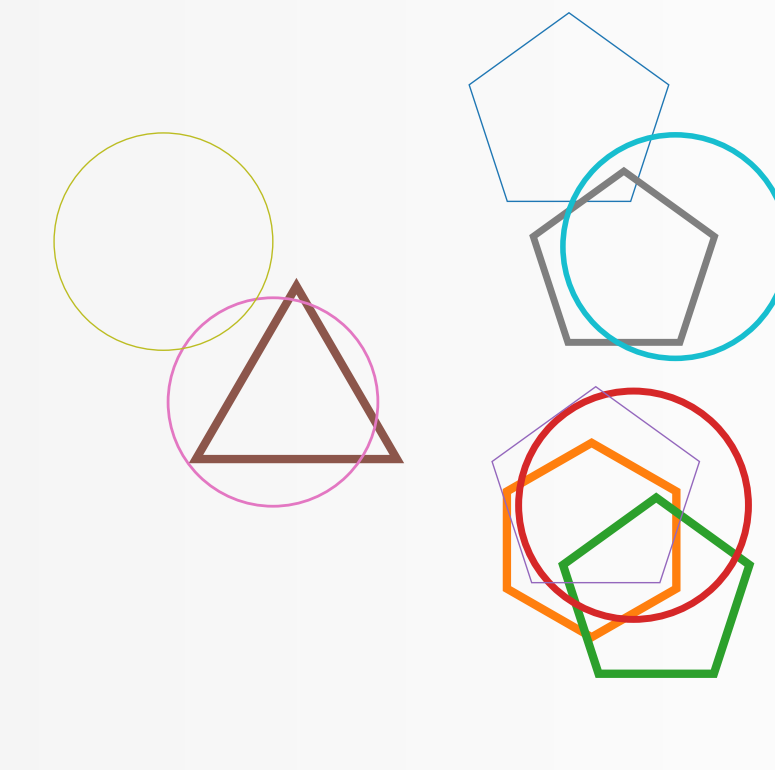[{"shape": "pentagon", "thickness": 0.5, "radius": 0.68, "center": [0.734, 0.848]}, {"shape": "hexagon", "thickness": 3, "radius": 0.63, "center": [0.763, 0.299]}, {"shape": "pentagon", "thickness": 3, "radius": 0.63, "center": [0.847, 0.227]}, {"shape": "circle", "thickness": 2.5, "radius": 0.74, "center": [0.817, 0.344]}, {"shape": "pentagon", "thickness": 0.5, "radius": 0.7, "center": [0.769, 0.357]}, {"shape": "triangle", "thickness": 3, "radius": 0.75, "center": [0.382, 0.479]}, {"shape": "circle", "thickness": 1, "radius": 0.68, "center": [0.352, 0.478]}, {"shape": "pentagon", "thickness": 2.5, "radius": 0.61, "center": [0.805, 0.655]}, {"shape": "circle", "thickness": 0.5, "radius": 0.71, "center": [0.211, 0.686]}, {"shape": "circle", "thickness": 2, "radius": 0.73, "center": [0.871, 0.68]}]